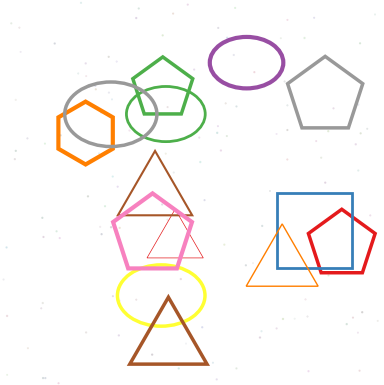[{"shape": "triangle", "thickness": 0.5, "radius": 0.42, "center": [0.455, 0.372]}, {"shape": "pentagon", "thickness": 2.5, "radius": 0.46, "center": [0.888, 0.365]}, {"shape": "square", "thickness": 2, "radius": 0.49, "center": [0.818, 0.401]}, {"shape": "oval", "thickness": 2, "radius": 0.51, "center": [0.431, 0.704]}, {"shape": "pentagon", "thickness": 2.5, "radius": 0.41, "center": [0.423, 0.77]}, {"shape": "oval", "thickness": 3, "radius": 0.48, "center": [0.64, 0.837]}, {"shape": "hexagon", "thickness": 3, "radius": 0.41, "center": [0.222, 0.654]}, {"shape": "triangle", "thickness": 1, "radius": 0.54, "center": [0.733, 0.311]}, {"shape": "oval", "thickness": 2.5, "radius": 0.57, "center": [0.419, 0.232]}, {"shape": "triangle", "thickness": 1.5, "radius": 0.56, "center": [0.403, 0.497]}, {"shape": "triangle", "thickness": 2.5, "radius": 0.58, "center": [0.437, 0.112]}, {"shape": "pentagon", "thickness": 3, "radius": 0.54, "center": [0.396, 0.39]}, {"shape": "oval", "thickness": 2.5, "radius": 0.6, "center": [0.288, 0.703]}, {"shape": "pentagon", "thickness": 2.5, "radius": 0.51, "center": [0.845, 0.751]}]